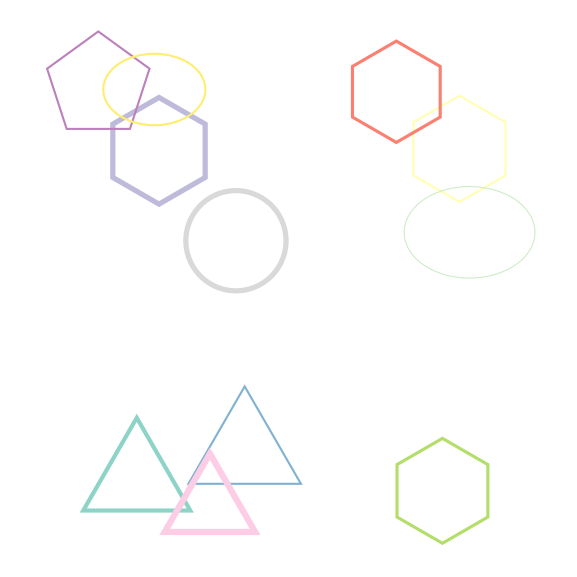[{"shape": "triangle", "thickness": 2, "radius": 0.54, "center": [0.237, 0.169]}, {"shape": "hexagon", "thickness": 1, "radius": 0.46, "center": [0.796, 0.741]}, {"shape": "hexagon", "thickness": 2.5, "radius": 0.46, "center": [0.275, 0.738]}, {"shape": "hexagon", "thickness": 1.5, "radius": 0.44, "center": [0.686, 0.84]}, {"shape": "triangle", "thickness": 1, "radius": 0.56, "center": [0.424, 0.218]}, {"shape": "hexagon", "thickness": 1.5, "radius": 0.45, "center": [0.766, 0.149]}, {"shape": "triangle", "thickness": 3, "radius": 0.45, "center": [0.363, 0.123]}, {"shape": "circle", "thickness": 2.5, "radius": 0.43, "center": [0.409, 0.582]}, {"shape": "pentagon", "thickness": 1, "radius": 0.47, "center": [0.17, 0.851]}, {"shape": "oval", "thickness": 0.5, "radius": 0.57, "center": [0.813, 0.597]}, {"shape": "oval", "thickness": 1, "radius": 0.44, "center": [0.267, 0.844]}]